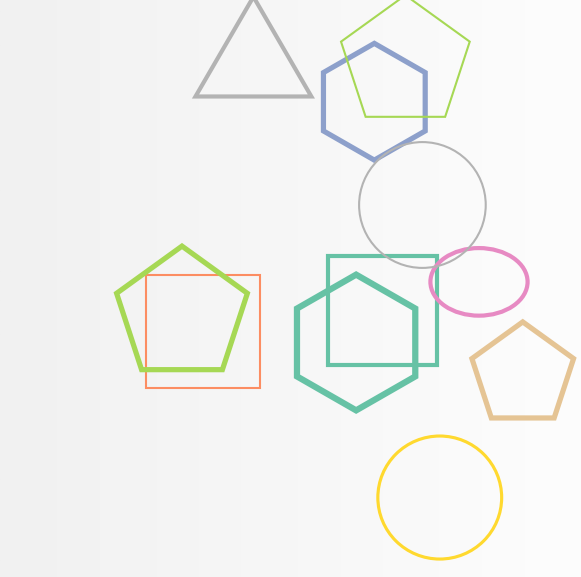[{"shape": "square", "thickness": 2, "radius": 0.47, "center": [0.659, 0.461]}, {"shape": "hexagon", "thickness": 3, "radius": 0.59, "center": [0.613, 0.406]}, {"shape": "square", "thickness": 1, "radius": 0.49, "center": [0.349, 0.425]}, {"shape": "hexagon", "thickness": 2.5, "radius": 0.51, "center": [0.644, 0.823]}, {"shape": "oval", "thickness": 2, "radius": 0.42, "center": [0.824, 0.511]}, {"shape": "pentagon", "thickness": 2.5, "radius": 0.59, "center": [0.313, 0.455]}, {"shape": "pentagon", "thickness": 1, "radius": 0.58, "center": [0.697, 0.891]}, {"shape": "circle", "thickness": 1.5, "radius": 0.53, "center": [0.757, 0.138]}, {"shape": "pentagon", "thickness": 2.5, "radius": 0.46, "center": [0.899, 0.35]}, {"shape": "circle", "thickness": 1, "radius": 0.54, "center": [0.727, 0.644]}, {"shape": "triangle", "thickness": 2, "radius": 0.58, "center": [0.436, 0.89]}]